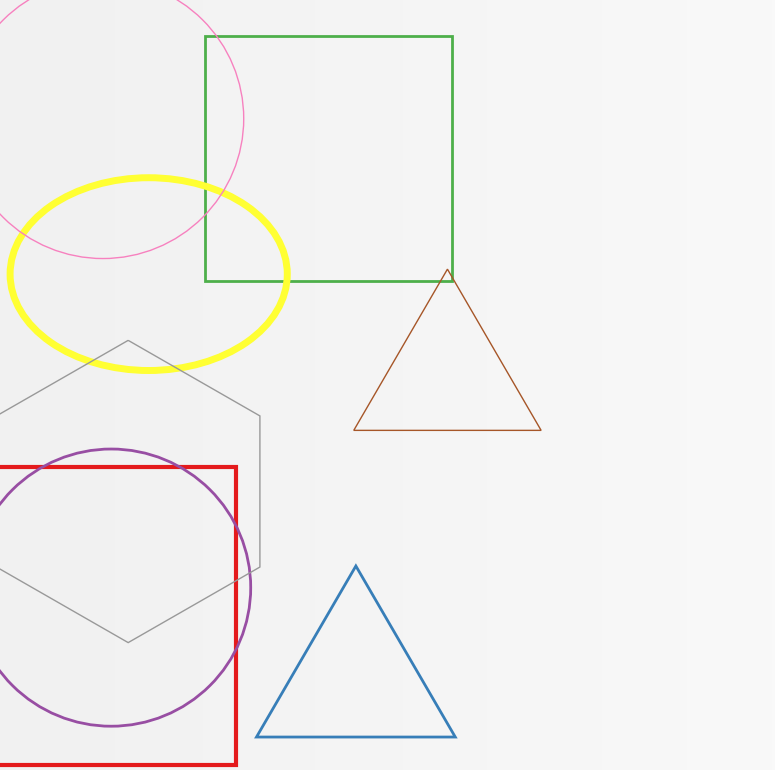[{"shape": "square", "thickness": 1.5, "radius": 0.97, "center": [0.111, 0.2]}, {"shape": "triangle", "thickness": 1, "radius": 0.74, "center": [0.459, 0.117]}, {"shape": "square", "thickness": 1, "radius": 0.79, "center": [0.424, 0.794]}, {"shape": "circle", "thickness": 1, "radius": 0.9, "center": [0.144, 0.237]}, {"shape": "oval", "thickness": 2.5, "radius": 0.89, "center": [0.192, 0.644]}, {"shape": "triangle", "thickness": 0.5, "radius": 0.7, "center": [0.577, 0.511]}, {"shape": "circle", "thickness": 0.5, "radius": 0.91, "center": [0.133, 0.846]}, {"shape": "hexagon", "thickness": 0.5, "radius": 0.98, "center": [0.165, 0.362]}]